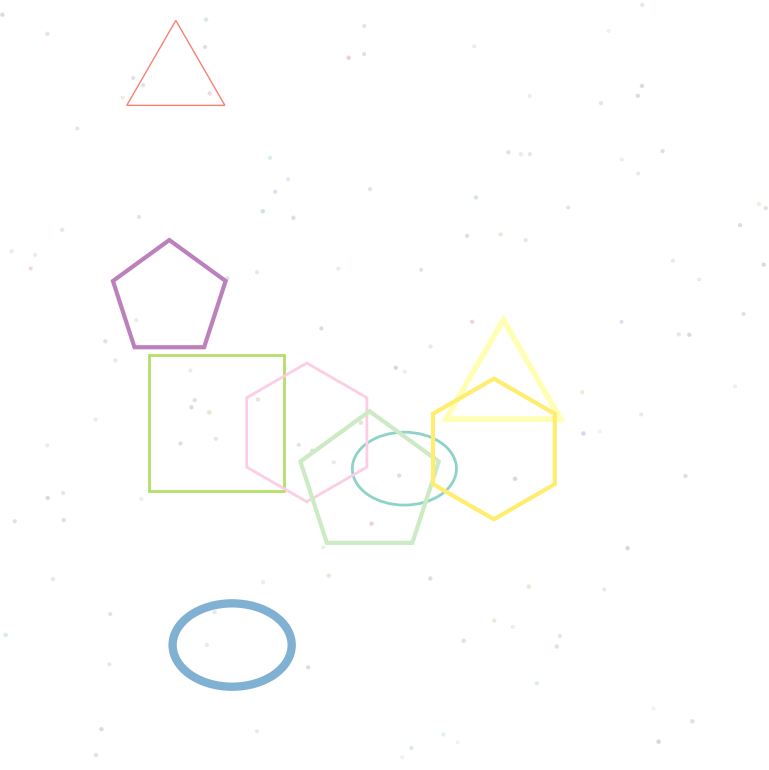[{"shape": "oval", "thickness": 1, "radius": 0.34, "center": [0.525, 0.391]}, {"shape": "triangle", "thickness": 2, "radius": 0.43, "center": [0.654, 0.499]}, {"shape": "triangle", "thickness": 0.5, "radius": 0.37, "center": [0.228, 0.9]}, {"shape": "oval", "thickness": 3, "radius": 0.39, "center": [0.301, 0.162]}, {"shape": "square", "thickness": 1, "radius": 0.44, "center": [0.281, 0.451]}, {"shape": "hexagon", "thickness": 1, "radius": 0.45, "center": [0.398, 0.438]}, {"shape": "pentagon", "thickness": 1.5, "radius": 0.38, "center": [0.22, 0.611]}, {"shape": "pentagon", "thickness": 1.5, "radius": 0.47, "center": [0.48, 0.371]}, {"shape": "hexagon", "thickness": 1.5, "radius": 0.46, "center": [0.641, 0.417]}]